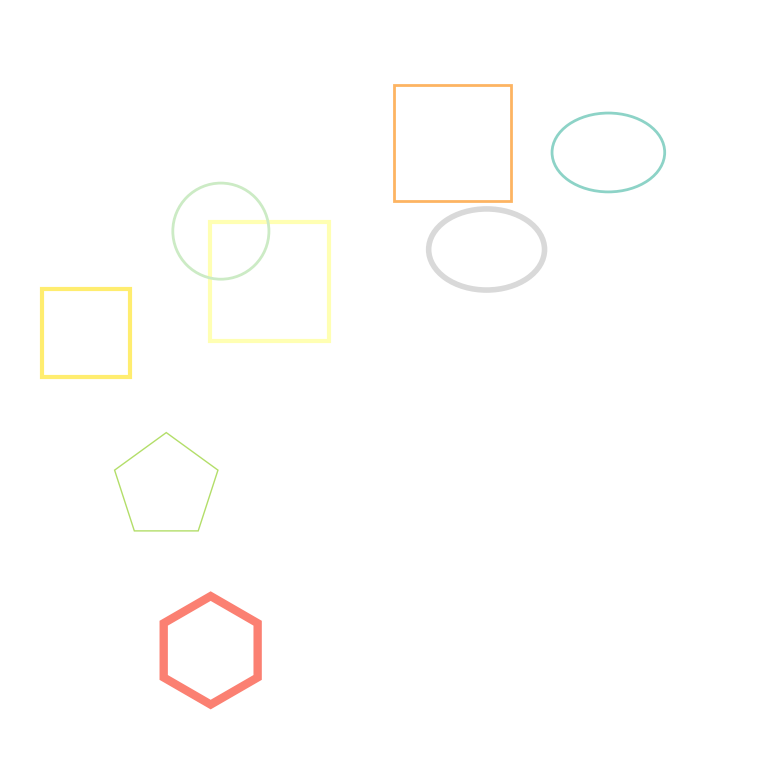[{"shape": "oval", "thickness": 1, "radius": 0.37, "center": [0.79, 0.802]}, {"shape": "square", "thickness": 1.5, "radius": 0.39, "center": [0.35, 0.634]}, {"shape": "hexagon", "thickness": 3, "radius": 0.35, "center": [0.274, 0.155]}, {"shape": "square", "thickness": 1, "radius": 0.38, "center": [0.587, 0.814]}, {"shape": "pentagon", "thickness": 0.5, "radius": 0.35, "center": [0.216, 0.368]}, {"shape": "oval", "thickness": 2, "radius": 0.38, "center": [0.632, 0.676]}, {"shape": "circle", "thickness": 1, "radius": 0.31, "center": [0.287, 0.7]}, {"shape": "square", "thickness": 1.5, "radius": 0.29, "center": [0.112, 0.568]}]